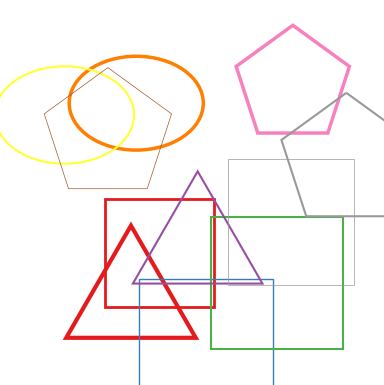[{"shape": "triangle", "thickness": 3, "radius": 0.97, "center": [0.34, 0.22]}, {"shape": "square", "thickness": 2, "radius": 0.7, "center": [0.414, 0.343]}, {"shape": "square", "thickness": 1, "radius": 0.87, "center": [0.536, 0.1]}, {"shape": "square", "thickness": 1.5, "radius": 0.85, "center": [0.72, 0.265]}, {"shape": "triangle", "thickness": 1.5, "radius": 0.97, "center": [0.513, 0.361]}, {"shape": "oval", "thickness": 2.5, "radius": 0.87, "center": [0.354, 0.732]}, {"shape": "oval", "thickness": 1.5, "radius": 0.9, "center": [0.168, 0.701]}, {"shape": "pentagon", "thickness": 0.5, "radius": 0.87, "center": [0.28, 0.65]}, {"shape": "pentagon", "thickness": 2.5, "radius": 0.77, "center": [0.76, 0.78]}, {"shape": "square", "thickness": 0.5, "radius": 0.82, "center": [0.755, 0.424]}, {"shape": "pentagon", "thickness": 1.5, "radius": 0.89, "center": [0.9, 0.582]}]